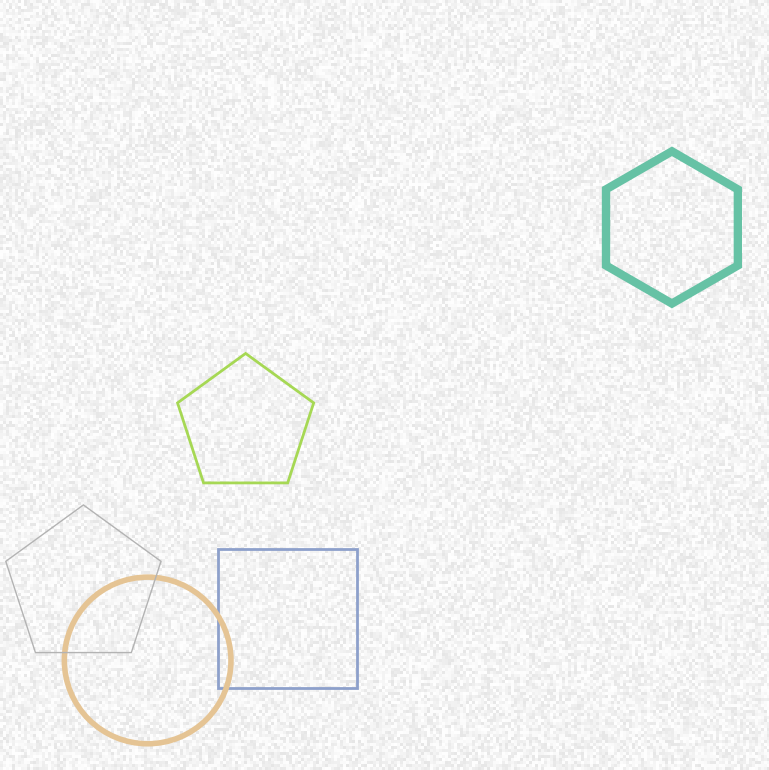[{"shape": "hexagon", "thickness": 3, "radius": 0.49, "center": [0.873, 0.705]}, {"shape": "square", "thickness": 1, "radius": 0.45, "center": [0.373, 0.197]}, {"shape": "pentagon", "thickness": 1, "radius": 0.46, "center": [0.319, 0.448]}, {"shape": "circle", "thickness": 2, "radius": 0.54, "center": [0.192, 0.142]}, {"shape": "pentagon", "thickness": 0.5, "radius": 0.53, "center": [0.108, 0.238]}]